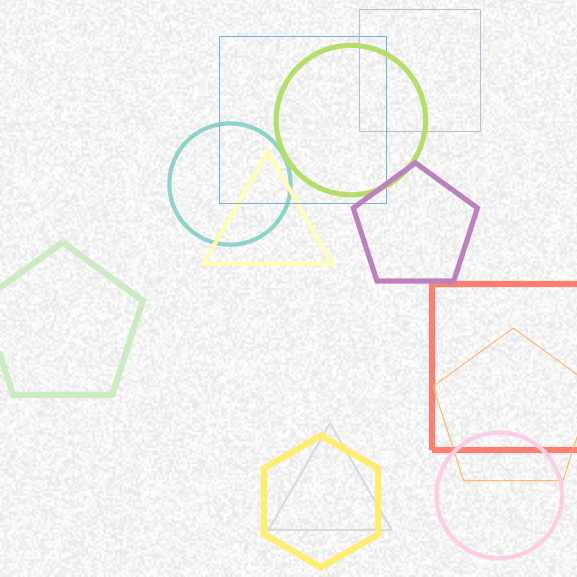[{"shape": "circle", "thickness": 2, "radius": 0.53, "center": [0.398, 0.68]}, {"shape": "triangle", "thickness": 2, "radius": 0.64, "center": [0.464, 0.607]}, {"shape": "square", "thickness": 0.5, "radius": 0.53, "center": [0.726, 0.878]}, {"shape": "square", "thickness": 3, "radius": 0.71, "center": [0.891, 0.363]}, {"shape": "square", "thickness": 0.5, "radius": 0.72, "center": [0.524, 0.792]}, {"shape": "pentagon", "thickness": 0.5, "radius": 0.73, "center": [0.889, 0.285]}, {"shape": "circle", "thickness": 2.5, "radius": 0.65, "center": [0.608, 0.791]}, {"shape": "circle", "thickness": 2, "radius": 0.54, "center": [0.864, 0.141]}, {"shape": "triangle", "thickness": 1, "radius": 0.62, "center": [0.571, 0.143]}, {"shape": "pentagon", "thickness": 2.5, "radius": 0.57, "center": [0.719, 0.604]}, {"shape": "pentagon", "thickness": 3, "radius": 0.73, "center": [0.108, 0.433]}, {"shape": "hexagon", "thickness": 3, "radius": 0.57, "center": [0.556, 0.131]}]